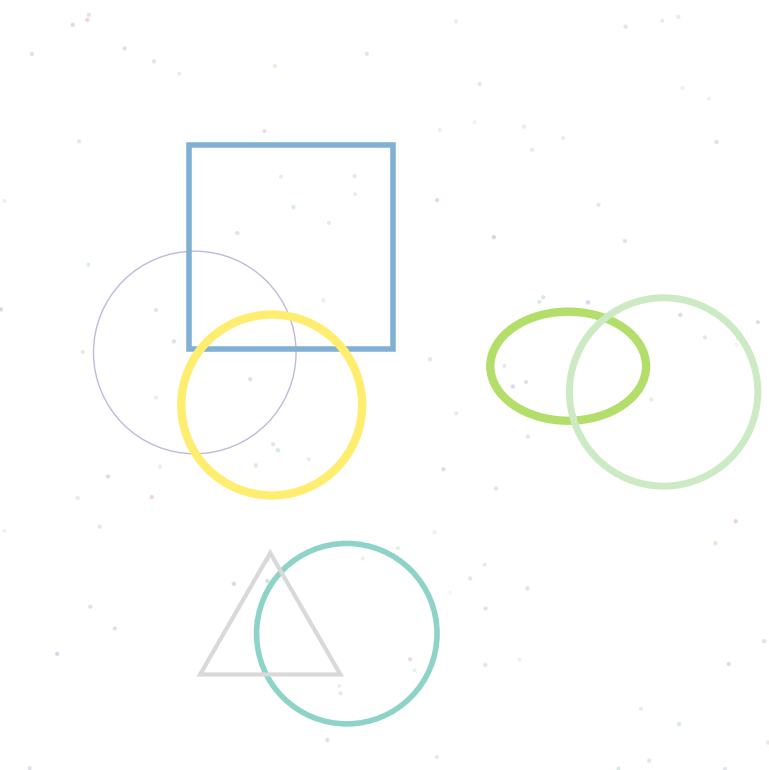[{"shape": "circle", "thickness": 2, "radius": 0.59, "center": [0.45, 0.177]}, {"shape": "circle", "thickness": 0.5, "radius": 0.66, "center": [0.253, 0.542]}, {"shape": "square", "thickness": 2, "radius": 0.66, "center": [0.378, 0.679]}, {"shape": "oval", "thickness": 3, "radius": 0.51, "center": [0.738, 0.524]}, {"shape": "triangle", "thickness": 1.5, "radius": 0.53, "center": [0.351, 0.177]}, {"shape": "circle", "thickness": 2.5, "radius": 0.61, "center": [0.862, 0.491]}, {"shape": "circle", "thickness": 3, "radius": 0.59, "center": [0.353, 0.474]}]